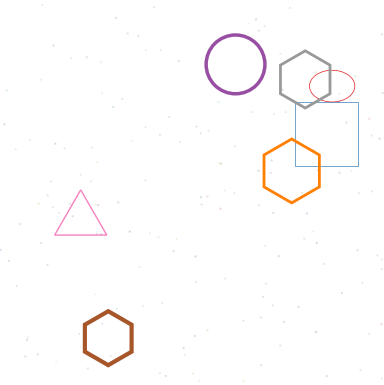[{"shape": "oval", "thickness": 0.5, "radius": 0.29, "center": [0.863, 0.776]}, {"shape": "square", "thickness": 0.5, "radius": 0.41, "center": [0.848, 0.651]}, {"shape": "circle", "thickness": 2.5, "radius": 0.38, "center": [0.612, 0.833]}, {"shape": "hexagon", "thickness": 2, "radius": 0.41, "center": [0.758, 0.556]}, {"shape": "hexagon", "thickness": 3, "radius": 0.35, "center": [0.281, 0.122]}, {"shape": "triangle", "thickness": 1, "radius": 0.39, "center": [0.21, 0.429]}, {"shape": "hexagon", "thickness": 2, "radius": 0.37, "center": [0.793, 0.794]}]